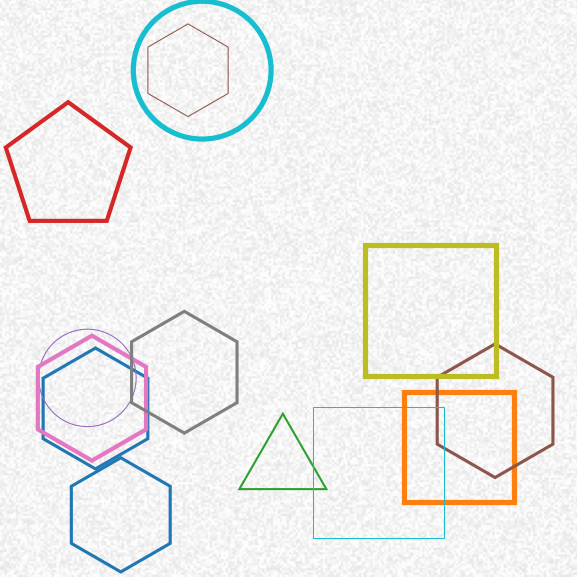[{"shape": "hexagon", "thickness": 1.5, "radius": 0.52, "center": [0.165, 0.292]}, {"shape": "hexagon", "thickness": 1.5, "radius": 0.49, "center": [0.209, 0.108]}, {"shape": "square", "thickness": 2.5, "radius": 0.48, "center": [0.795, 0.225]}, {"shape": "triangle", "thickness": 1, "radius": 0.44, "center": [0.49, 0.196]}, {"shape": "pentagon", "thickness": 2, "radius": 0.57, "center": [0.118, 0.709]}, {"shape": "circle", "thickness": 0.5, "radius": 0.42, "center": [0.151, 0.345]}, {"shape": "hexagon", "thickness": 0.5, "radius": 0.4, "center": [0.326, 0.877]}, {"shape": "hexagon", "thickness": 1.5, "radius": 0.58, "center": [0.857, 0.288]}, {"shape": "hexagon", "thickness": 2, "radius": 0.54, "center": [0.159, 0.31]}, {"shape": "hexagon", "thickness": 1.5, "radius": 0.53, "center": [0.319, 0.355]}, {"shape": "square", "thickness": 2.5, "radius": 0.57, "center": [0.746, 0.461]}, {"shape": "square", "thickness": 0.5, "radius": 0.57, "center": [0.655, 0.181]}, {"shape": "circle", "thickness": 2.5, "radius": 0.6, "center": [0.35, 0.878]}]